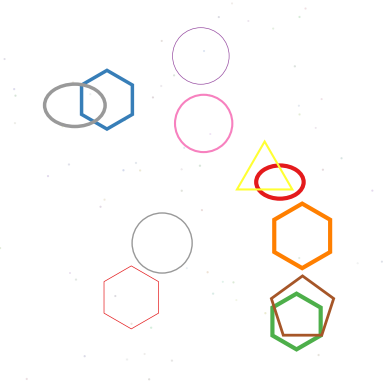[{"shape": "oval", "thickness": 3, "radius": 0.31, "center": [0.727, 0.527]}, {"shape": "hexagon", "thickness": 0.5, "radius": 0.41, "center": [0.341, 0.228]}, {"shape": "hexagon", "thickness": 2.5, "radius": 0.38, "center": [0.278, 0.741]}, {"shape": "hexagon", "thickness": 3, "radius": 0.36, "center": [0.77, 0.165]}, {"shape": "circle", "thickness": 0.5, "radius": 0.37, "center": [0.522, 0.855]}, {"shape": "hexagon", "thickness": 3, "radius": 0.42, "center": [0.785, 0.387]}, {"shape": "triangle", "thickness": 1.5, "radius": 0.41, "center": [0.687, 0.549]}, {"shape": "pentagon", "thickness": 2, "radius": 0.43, "center": [0.786, 0.198]}, {"shape": "circle", "thickness": 1.5, "radius": 0.37, "center": [0.529, 0.679]}, {"shape": "oval", "thickness": 2.5, "radius": 0.39, "center": [0.194, 0.726]}, {"shape": "circle", "thickness": 1, "radius": 0.39, "center": [0.421, 0.369]}]